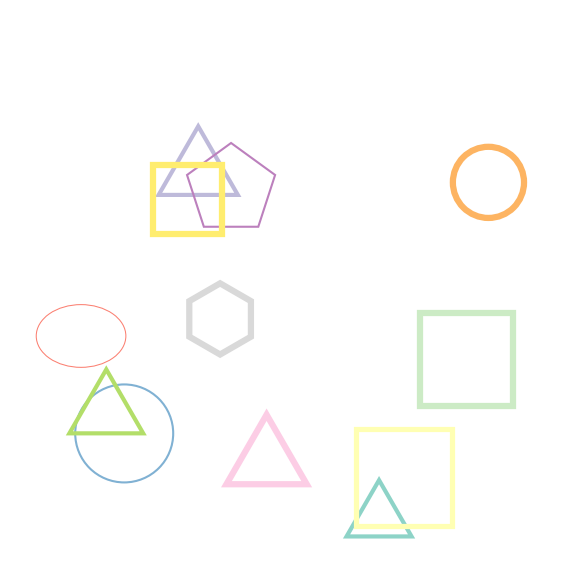[{"shape": "triangle", "thickness": 2, "radius": 0.33, "center": [0.656, 0.103]}, {"shape": "square", "thickness": 2.5, "radius": 0.42, "center": [0.699, 0.172]}, {"shape": "triangle", "thickness": 2, "radius": 0.4, "center": [0.343, 0.701]}, {"shape": "oval", "thickness": 0.5, "radius": 0.39, "center": [0.14, 0.417]}, {"shape": "circle", "thickness": 1, "radius": 0.42, "center": [0.215, 0.249]}, {"shape": "circle", "thickness": 3, "radius": 0.31, "center": [0.846, 0.683]}, {"shape": "triangle", "thickness": 2, "radius": 0.37, "center": [0.184, 0.286]}, {"shape": "triangle", "thickness": 3, "radius": 0.4, "center": [0.462, 0.201]}, {"shape": "hexagon", "thickness": 3, "radius": 0.31, "center": [0.381, 0.447]}, {"shape": "pentagon", "thickness": 1, "radius": 0.4, "center": [0.4, 0.671]}, {"shape": "square", "thickness": 3, "radius": 0.41, "center": [0.808, 0.377]}, {"shape": "square", "thickness": 3, "radius": 0.3, "center": [0.325, 0.653]}]